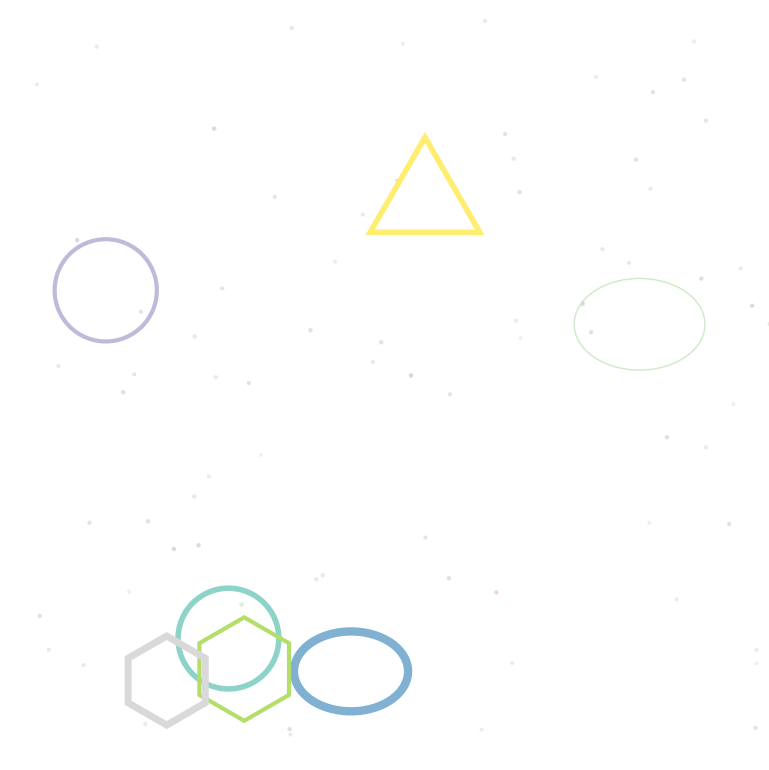[{"shape": "circle", "thickness": 2, "radius": 0.33, "center": [0.297, 0.171]}, {"shape": "circle", "thickness": 1.5, "radius": 0.33, "center": [0.137, 0.623]}, {"shape": "oval", "thickness": 3, "radius": 0.37, "center": [0.456, 0.128]}, {"shape": "hexagon", "thickness": 1.5, "radius": 0.34, "center": [0.317, 0.131]}, {"shape": "hexagon", "thickness": 2.5, "radius": 0.29, "center": [0.216, 0.116]}, {"shape": "oval", "thickness": 0.5, "radius": 0.42, "center": [0.831, 0.579]}, {"shape": "triangle", "thickness": 2, "radius": 0.41, "center": [0.552, 0.739]}]